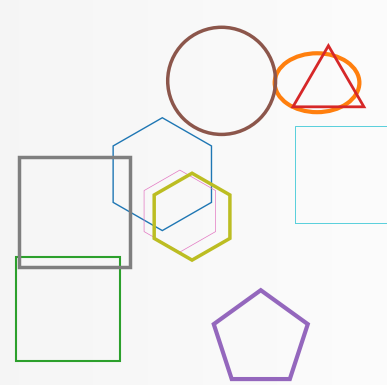[{"shape": "hexagon", "thickness": 1, "radius": 0.73, "center": [0.419, 0.548]}, {"shape": "oval", "thickness": 3, "radius": 0.55, "center": [0.818, 0.785]}, {"shape": "square", "thickness": 1.5, "radius": 0.67, "center": [0.175, 0.196]}, {"shape": "triangle", "thickness": 2, "radius": 0.53, "center": [0.848, 0.775]}, {"shape": "pentagon", "thickness": 3, "radius": 0.64, "center": [0.673, 0.119]}, {"shape": "circle", "thickness": 2.5, "radius": 0.7, "center": [0.572, 0.79]}, {"shape": "hexagon", "thickness": 0.5, "radius": 0.53, "center": [0.464, 0.452]}, {"shape": "square", "thickness": 2.5, "radius": 0.72, "center": [0.193, 0.45]}, {"shape": "hexagon", "thickness": 2.5, "radius": 0.56, "center": [0.496, 0.437]}, {"shape": "square", "thickness": 0.5, "radius": 0.63, "center": [0.886, 0.547]}]